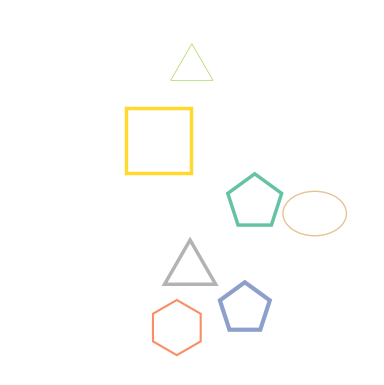[{"shape": "pentagon", "thickness": 2.5, "radius": 0.37, "center": [0.662, 0.475]}, {"shape": "hexagon", "thickness": 1.5, "radius": 0.36, "center": [0.459, 0.149]}, {"shape": "pentagon", "thickness": 3, "radius": 0.34, "center": [0.636, 0.199]}, {"shape": "triangle", "thickness": 0.5, "radius": 0.32, "center": [0.498, 0.823]}, {"shape": "square", "thickness": 2.5, "radius": 0.42, "center": [0.411, 0.636]}, {"shape": "oval", "thickness": 1, "radius": 0.41, "center": [0.817, 0.445]}, {"shape": "triangle", "thickness": 2.5, "radius": 0.38, "center": [0.494, 0.3]}]